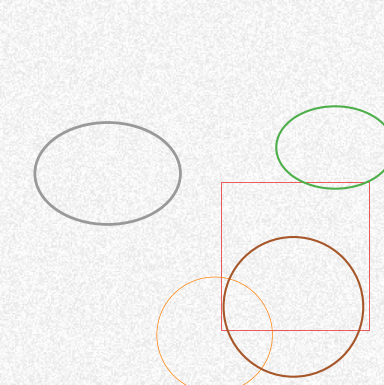[{"shape": "square", "thickness": 0.5, "radius": 0.96, "center": [0.767, 0.335]}, {"shape": "oval", "thickness": 1.5, "radius": 0.76, "center": [0.87, 0.617]}, {"shape": "circle", "thickness": 0.5, "radius": 0.75, "center": [0.557, 0.13]}, {"shape": "circle", "thickness": 1.5, "radius": 0.91, "center": [0.762, 0.203]}, {"shape": "oval", "thickness": 2, "radius": 0.95, "center": [0.28, 0.549]}]